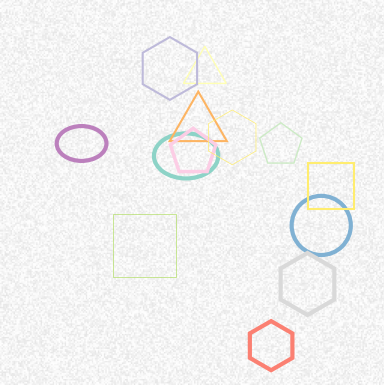[{"shape": "oval", "thickness": 3, "radius": 0.42, "center": [0.483, 0.595]}, {"shape": "triangle", "thickness": 1, "radius": 0.32, "center": [0.532, 0.816]}, {"shape": "hexagon", "thickness": 1.5, "radius": 0.41, "center": [0.441, 0.822]}, {"shape": "hexagon", "thickness": 3, "radius": 0.32, "center": [0.704, 0.102]}, {"shape": "circle", "thickness": 3, "radius": 0.38, "center": [0.834, 0.414]}, {"shape": "triangle", "thickness": 1.5, "radius": 0.43, "center": [0.515, 0.676]}, {"shape": "square", "thickness": 0.5, "radius": 0.41, "center": [0.375, 0.362]}, {"shape": "pentagon", "thickness": 2.5, "radius": 0.31, "center": [0.502, 0.605]}, {"shape": "hexagon", "thickness": 3, "radius": 0.4, "center": [0.799, 0.262]}, {"shape": "oval", "thickness": 3, "radius": 0.32, "center": [0.212, 0.627]}, {"shape": "pentagon", "thickness": 1, "radius": 0.29, "center": [0.729, 0.623]}, {"shape": "hexagon", "thickness": 0.5, "radius": 0.36, "center": [0.603, 0.643]}, {"shape": "square", "thickness": 1.5, "radius": 0.3, "center": [0.859, 0.517]}]